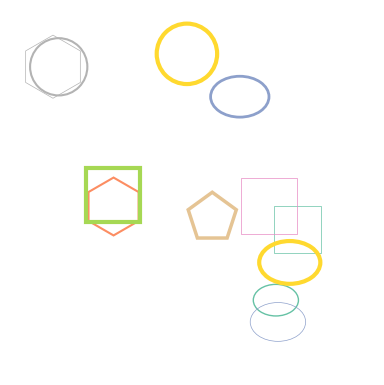[{"shape": "square", "thickness": 0.5, "radius": 0.3, "center": [0.773, 0.404]}, {"shape": "oval", "thickness": 1, "radius": 0.29, "center": [0.717, 0.22]}, {"shape": "hexagon", "thickness": 1.5, "radius": 0.38, "center": [0.295, 0.464]}, {"shape": "oval", "thickness": 2, "radius": 0.38, "center": [0.623, 0.749]}, {"shape": "oval", "thickness": 0.5, "radius": 0.36, "center": [0.722, 0.164]}, {"shape": "square", "thickness": 0.5, "radius": 0.36, "center": [0.699, 0.464]}, {"shape": "square", "thickness": 3, "radius": 0.35, "center": [0.294, 0.493]}, {"shape": "circle", "thickness": 3, "radius": 0.39, "center": [0.486, 0.86]}, {"shape": "oval", "thickness": 3, "radius": 0.4, "center": [0.753, 0.318]}, {"shape": "pentagon", "thickness": 2.5, "radius": 0.33, "center": [0.551, 0.435]}, {"shape": "circle", "thickness": 1.5, "radius": 0.37, "center": [0.153, 0.827]}, {"shape": "hexagon", "thickness": 0.5, "radius": 0.41, "center": [0.138, 0.827]}]